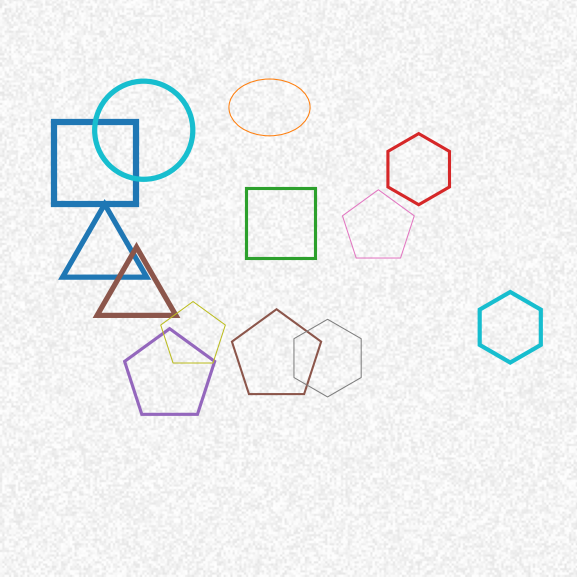[{"shape": "triangle", "thickness": 2.5, "radius": 0.42, "center": [0.181, 0.561]}, {"shape": "square", "thickness": 3, "radius": 0.35, "center": [0.165, 0.717]}, {"shape": "oval", "thickness": 0.5, "radius": 0.35, "center": [0.467, 0.813]}, {"shape": "square", "thickness": 1.5, "radius": 0.3, "center": [0.486, 0.613]}, {"shape": "hexagon", "thickness": 1.5, "radius": 0.31, "center": [0.725, 0.706]}, {"shape": "pentagon", "thickness": 1.5, "radius": 0.41, "center": [0.294, 0.348]}, {"shape": "triangle", "thickness": 2.5, "radius": 0.39, "center": [0.236, 0.492]}, {"shape": "pentagon", "thickness": 1, "radius": 0.41, "center": [0.479, 0.382]}, {"shape": "pentagon", "thickness": 0.5, "radius": 0.33, "center": [0.655, 0.605]}, {"shape": "hexagon", "thickness": 0.5, "radius": 0.34, "center": [0.567, 0.379]}, {"shape": "pentagon", "thickness": 0.5, "radius": 0.29, "center": [0.334, 0.418]}, {"shape": "circle", "thickness": 2.5, "radius": 0.42, "center": [0.249, 0.774]}, {"shape": "hexagon", "thickness": 2, "radius": 0.31, "center": [0.884, 0.432]}]